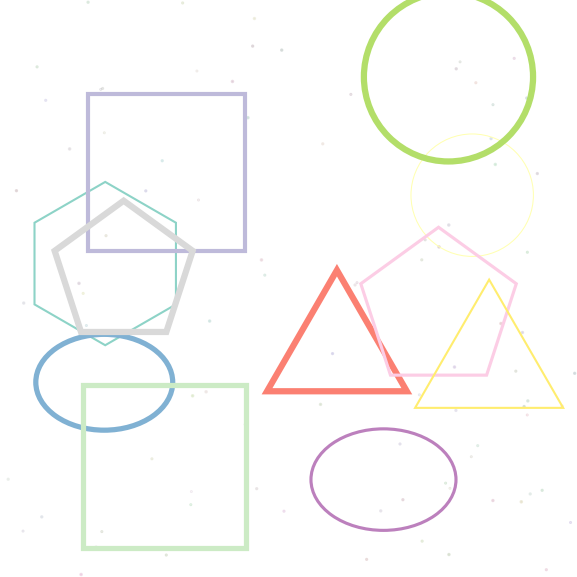[{"shape": "hexagon", "thickness": 1, "radius": 0.71, "center": [0.182, 0.543]}, {"shape": "circle", "thickness": 0.5, "radius": 0.53, "center": [0.818, 0.661]}, {"shape": "square", "thickness": 2, "radius": 0.68, "center": [0.288, 0.7]}, {"shape": "triangle", "thickness": 3, "radius": 0.7, "center": [0.583, 0.392]}, {"shape": "oval", "thickness": 2.5, "radius": 0.59, "center": [0.181, 0.337]}, {"shape": "circle", "thickness": 3, "radius": 0.73, "center": [0.777, 0.866]}, {"shape": "pentagon", "thickness": 1.5, "radius": 0.71, "center": [0.759, 0.464]}, {"shape": "pentagon", "thickness": 3, "radius": 0.63, "center": [0.214, 0.526]}, {"shape": "oval", "thickness": 1.5, "radius": 0.63, "center": [0.664, 0.169]}, {"shape": "square", "thickness": 2.5, "radius": 0.71, "center": [0.284, 0.192]}, {"shape": "triangle", "thickness": 1, "radius": 0.74, "center": [0.847, 0.367]}]